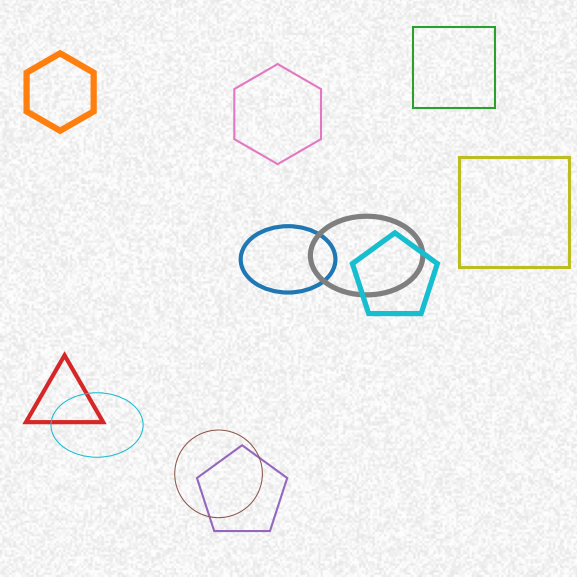[{"shape": "oval", "thickness": 2, "radius": 0.41, "center": [0.499, 0.55]}, {"shape": "hexagon", "thickness": 3, "radius": 0.34, "center": [0.104, 0.84]}, {"shape": "square", "thickness": 1, "radius": 0.35, "center": [0.787, 0.882]}, {"shape": "triangle", "thickness": 2, "radius": 0.39, "center": [0.112, 0.307]}, {"shape": "pentagon", "thickness": 1, "radius": 0.41, "center": [0.419, 0.146]}, {"shape": "circle", "thickness": 0.5, "radius": 0.38, "center": [0.378, 0.179]}, {"shape": "hexagon", "thickness": 1, "radius": 0.43, "center": [0.481, 0.802]}, {"shape": "oval", "thickness": 2.5, "radius": 0.49, "center": [0.635, 0.557]}, {"shape": "square", "thickness": 1.5, "radius": 0.48, "center": [0.89, 0.632]}, {"shape": "oval", "thickness": 0.5, "radius": 0.4, "center": [0.168, 0.263]}, {"shape": "pentagon", "thickness": 2.5, "radius": 0.39, "center": [0.684, 0.519]}]